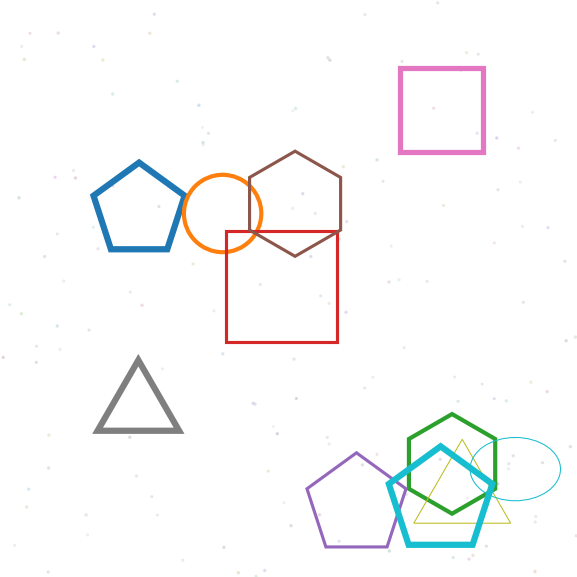[{"shape": "pentagon", "thickness": 3, "radius": 0.41, "center": [0.241, 0.635]}, {"shape": "circle", "thickness": 2, "radius": 0.33, "center": [0.385, 0.629]}, {"shape": "hexagon", "thickness": 2, "radius": 0.43, "center": [0.783, 0.196]}, {"shape": "square", "thickness": 1.5, "radius": 0.48, "center": [0.488, 0.503]}, {"shape": "pentagon", "thickness": 1.5, "radius": 0.45, "center": [0.617, 0.125]}, {"shape": "hexagon", "thickness": 1.5, "radius": 0.46, "center": [0.511, 0.646]}, {"shape": "square", "thickness": 2.5, "radius": 0.36, "center": [0.765, 0.809]}, {"shape": "triangle", "thickness": 3, "radius": 0.41, "center": [0.24, 0.294]}, {"shape": "triangle", "thickness": 0.5, "radius": 0.48, "center": [0.8, 0.142]}, {"shape": "pentagon", "thickness": 3, "radius": 0.47, "center": [0.763, 0.132]}, {"shape": "oval", "thickness": 0.5, "radius": 0.39, "center": [0.892, 0.187]}]